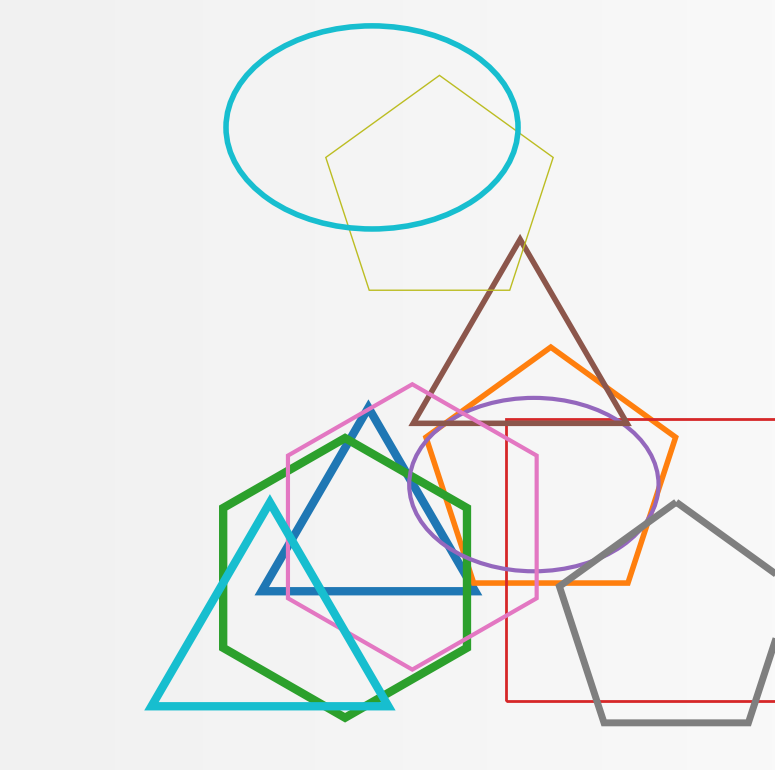[{"shape": "triangle", "thickness": 3, "radius": 0.79, "center": [0.475, 0.312]}, {"shape": "pentagon", "thickness": 2, "radius": 0.85, "center": [0.711, 0.38]}, {"shape": "hexagon", "thickness": 3, "radius": 0.91, "center": [0.445, 0.249]}, {"shape": "square", "thickness": 1, "radius": 0.92, "center": [0.836, 0.273]}, {"shape": "oval", "thickness": 1.5, "radius": 0.8, "center": [0.689, 0.371]}, {"shape": "triangle", "thickness": 2, "radius": 0.8, "center": [0.671, 0.53]}, {"shape": "hexagon", "thickness": 1.5, "radius": 0.93, "center": [0.532, 0.316]}, {"shape": "pentagon", "thickness": 2.5, "radius": 0.79, "center": [0.873, 0.189]}, {"shape": "pentagon", "thickness": 0.5, "radius": 0.77, "center": [0.567, 0.748]}, {"shape": "triangle", "thickness": 3, "radius": 0.88, "center": [0.348, 0.171]}, {"shape": "oval", "thickness": 2, "radius": 0.94, "center": [0.48, 0.835]}]